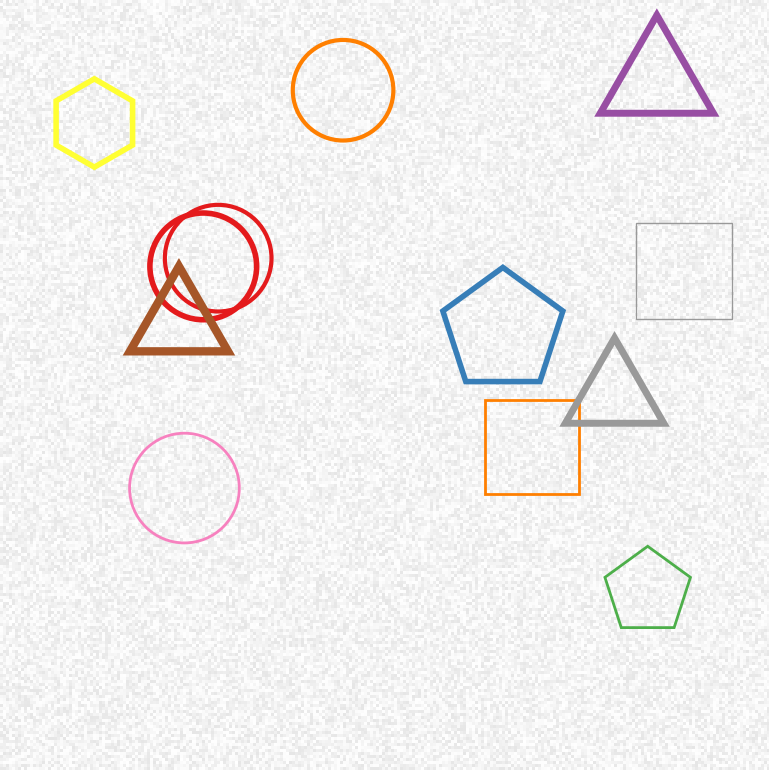[{"shape": "circle", "thickness": 1.5, "radius": 0.35, "center": [0.283, 0.665]}, {"shape": "circle", "thickness": 2, "radius": 0.35, "center": [0.264, 0.654]}, {"shape": "pentagon", "thickness": 2, "radius": 0.41, "center": [0.653, 0.571]}, {"shape": "pentagon", "thickness": 1, "radius": 0.29, "center": [0.841, 0.232]}, {"shape": "triangle", "thickness": 2.5, "radius": 0.42, "center": [0.853, 0.895]}, {"shape": "square", "thickness": 1, "radius": 0.3, "center": [0.691, 0.419]}, {"shape": "circle", "thickness": 1.5, "radius": 0.33, "center": [0.446, 0.883]}, {"shape": "hexagon", "thickness": 2, "radius": 0.29, "center": [0.123, 0.84]}, {"shape": "triangle", "thickness": 3, "radius": 0.37, "center": [0.232, 0.581]}, {"shape": "circle", "thickness": 1, "radius": 0.36, "center": [0.24, 0.366]}, {"shape": "triangle", "thickness": 2.5, "radius": 0.37, "center": [0.798, 0.487]}, {"shape": "square", "thickness": 0.5, "radius": 0.31, "center": [0.888, 0.648]}]